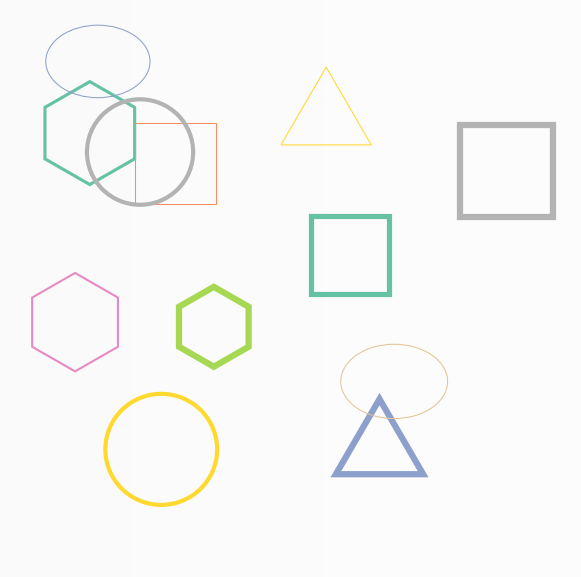[{"shape": "square", "thickness": 2.5, "radius": 0.34, "center": [0.602, 0.558]}, {"shape": "hexagon", "thickness": 1.5, "radius": 0.45, "center": [0.155, 0.769]}, {"shape": "square", "thickness": 0.5, "radius": 0.35, "center": [0.302, 0.716]}, {"shape": "oval", "thickness": 0.5, "radius": 0.45, "center": [0.168, 0.893]}, {"shape": "triangle", "thickness": 3, "radius": 0.43, "center": [0.653, 0.221]}, {"shape": "hexagon", "thickness": 1, "radius": 0.43, "center": [0.129, 0.441]}, {"shape": "hexagon", "thickness": 3, "radius": 0.35, "center": [0.368, 0.433]}, {"shape": "circle", "thickness": 2, "radius": 0.48, "center": [0.277, 0.221]}, {"shape": "triangle", "thickness": 0.5, "radius": 0.45, "center": [0.561, 0.793]}, {"shape": "oval", "thickness": 0.5, "radius": 0.46, "center": [0.678, 0.339]}, {"shape": "circle", "thickness": 2, "radius": 0.46, "center": [0.241, 0.736]}, {"shape": "square", "thickness": 3, "radius": 0.4, "center": [0.872, 0.704]}]